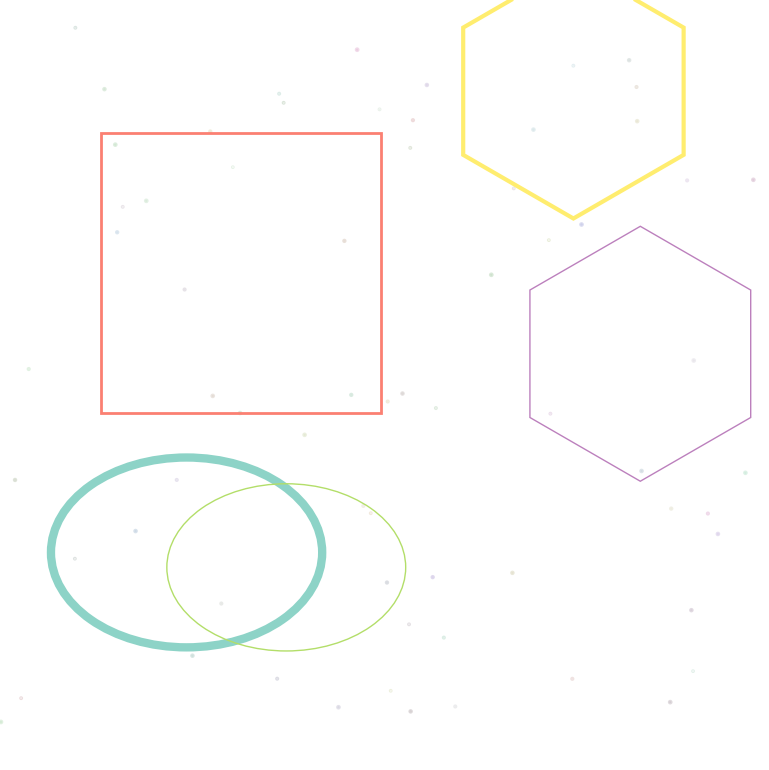[{"shape": "oval", "thickness": 3, "radius": 0.88, "center": [0.242, 0.283]}, {"shape": "square", "thickness": 1, "radius": 0.91, "center": [0.313, 0.646]}, {"shape": "oval", "thickness": 0.5, "radius": 0.78, "center": [0.372, 0.263]}, {"shape": "hexagon", "thickness": 0.5, "radius": 0.83, "center": [0.832, 0.541]}, {"shape": "hexagon", "thickness": 1.5, "radius": 0.83, "center": [0.745, 0.882]}]